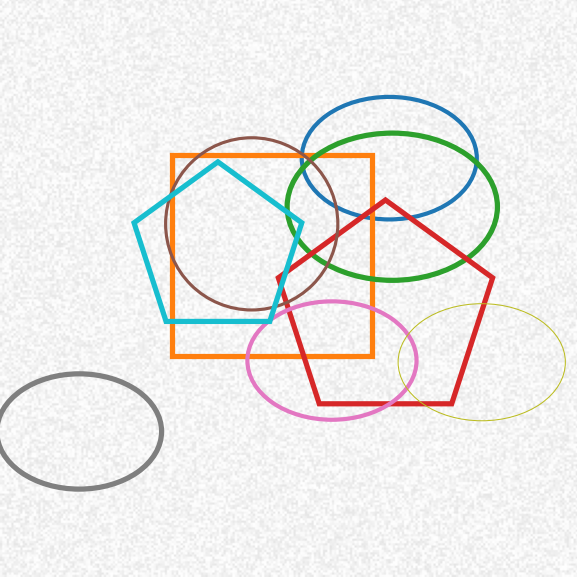[{"shape": "oval", "thickness": 2, "radius": 0.76, "center": [0.674, 0.725]}, {"shape": "square", "thickness": 2.5, "radius": 0.87, "center": [0.471, 0.556]}, {"shape": "oval", "thickness": 2.5, "radius": 0.91, "center": [0.679, 0.641]}, {"shape": "pentagon", "thickness": 2.5, "radius": 0.98, "center": [0.667, 0.458]}, {"shape": "circle", "thickness": 1.5, "radius": 0.75, "center": [0.436, 0.611]}, {"shape": "oval", "thickness": 2, "radius": 0.73, "center": [0.575, 0.375]}, {"shape": "oval", "thickness": 2.5, "radius": 0.71, "center": [0.137, 0.252]}, {"shape": "oval", "thickness": 0.5, "radius": 0.72, "center": [0.834, 0.372]}, {"shape": "pentagon", "thickness": 2.5, "radius": 0.76, "center": [0.377, 0.566]}]